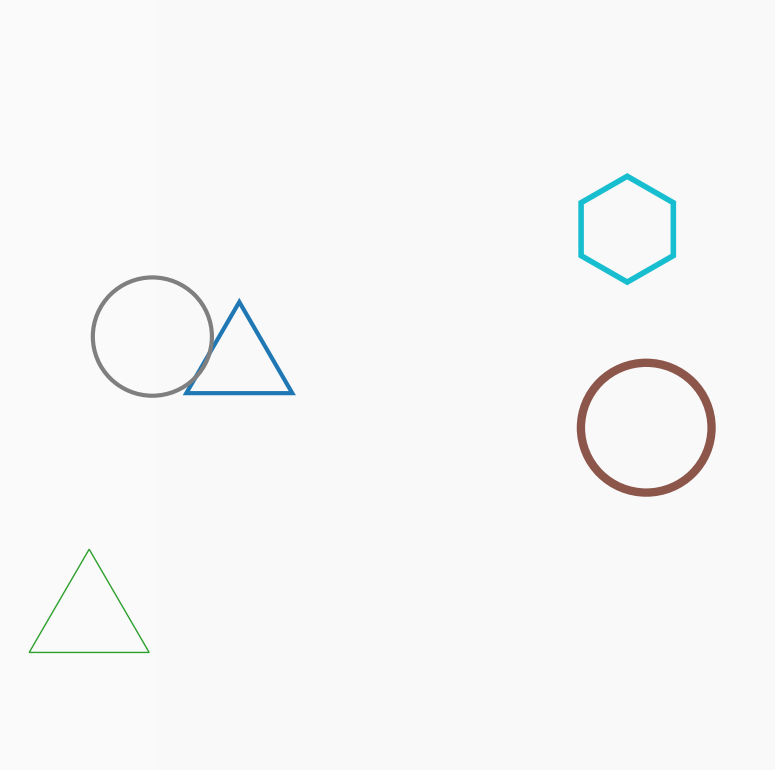[{"shape": "triangle", "thickness": 1.5, "radius": 0.39, "center": [0.309, 0.529]}, {"shape": "triangle", "thickness": 0.5, "radius": 0.45, "center": [0.115, 0.197]}, {"shape": "circle", "thickness": 3, "radius": 0.42, "center": [0.834, 0.445]}, {"shape": "circle", "thickness": 1.5, "radius": 0.38, "center": [0.197, 0.563]}, {"shape": "hexagon", "thickness": 2, "radius": 0.34, "center": [0.809, 0.702]}]